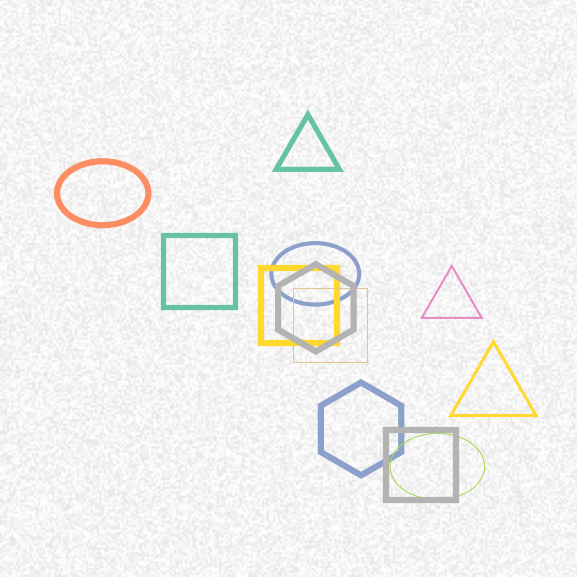[{"shape": "triangle", "thickness": 2.5, "radius": 0.32, "center": [0.533, 0.737]}, {"shape": "square", "thickness": 2.5, "radius": 0.31, "center": [0.345, 0.53]}, {"shape": "oval", "thickness": 3, "radius": 0.4, "center": [0.178, 0.665]}, {"shape": "oval", "thickness": 2, "radius": 0.38, "center": [0.546, 0.525]}, {"shape": "hexagon", "thickness": 3, "radius": 0.4, "center": [0.625, 0.256]}, {"shape": "triangle", "thickness": 1, "radius": 0.3, "center": [0.782, 0.479]}, {"shape": "oval", "thickness": 0.5, "radius": 0.41, "center": [0.757, 0.191]}, {"shape": "square", "thickness": 3, "radius": 0.33, "center": [0.518, 0.47]}, {"shape": "triangle", "thickness": 1.5, "radius": 0.43, "center": [0.855, 0.322]}, {"shape": "square", "thickness": 0.5, "radius": 0.32, "center": [0.572, 0.436]}, {"shape": "square", "thickness": 3, "radius": 0.31, "center": [0.729, 0.194]}, {"shape": "hexagon", "thickness": 3, "radius": 0.38, "center": [0.547, 0.466]}]